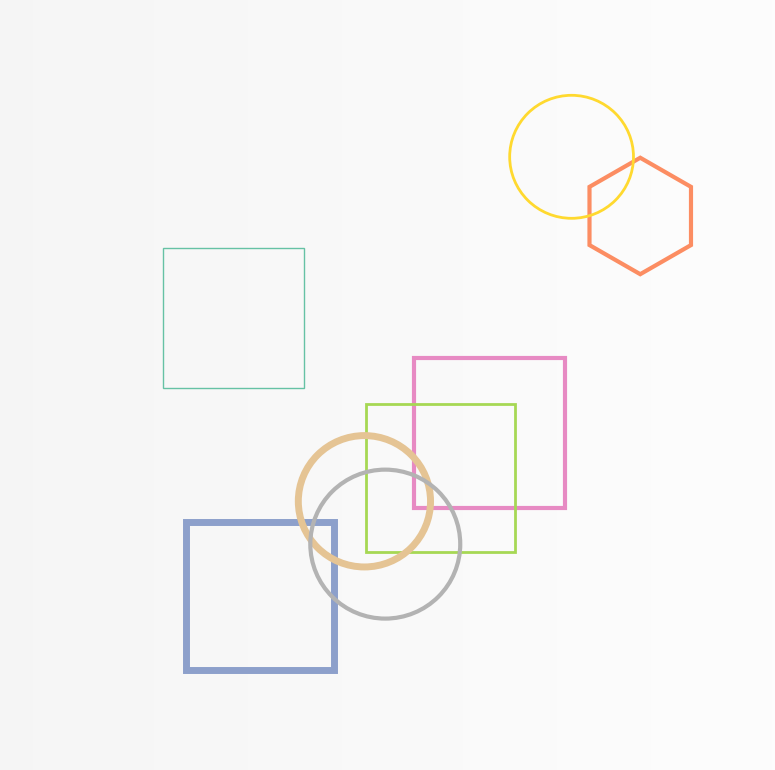[{"shape": "square", "thickness": 0.5, "radius": 0.45, "center": [0.301, 0.587]}, {"shape": "hexagon", "thickness": 1.5, "radius": 0.38, "center": [0.826, 0.72]}, {"shape": "square", "thickness": 2.5, "radius": 0.48, "center": [0.335, 0.226]}, {"shape": "square", "thickness": 1.5, "radius": 0.49, "center": [0.632, 0.437]}, {"shape": "square", "thickness": 1, "radius": 0.48, "center": [0.568, 0.379]}, {"shape": "circle", "thickness": 1, "radius": 0.4, "center": [0.738, 0.796]}, {"shape": "circle", "thickness": 2.5, "radius": 0.43, "center": [0.47, 0.349]}, {"shape": "circle", "thickness": 1.5, "radius": 0.48, "center": [0.497, 0.293]}]